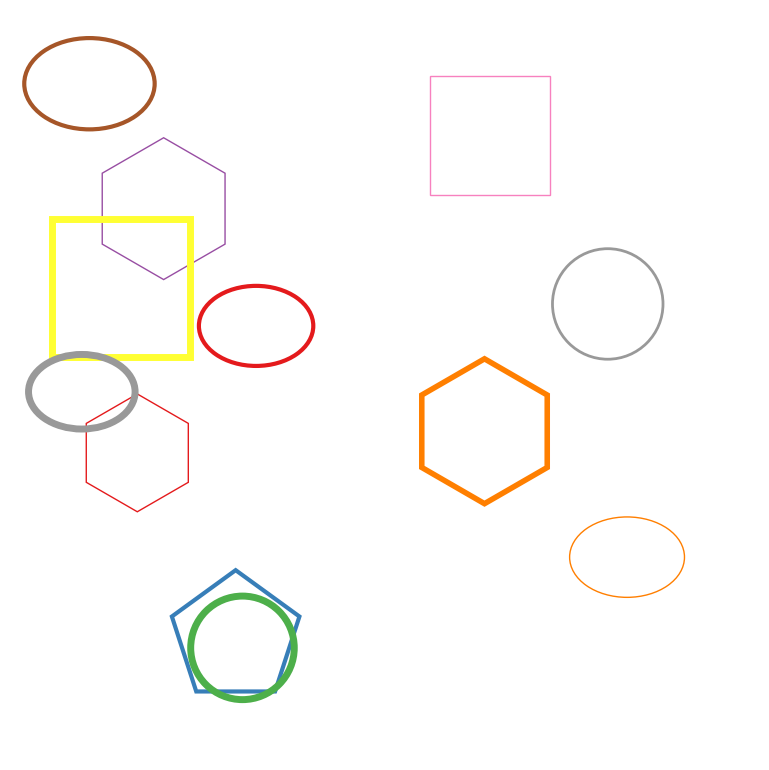[{"shape": "hexagon", "thickness": 0.5, "radius": 0.38, "center": [0.178, 0.412]}, {"shape": "oval", "thickness": 1.5, "radius": 0.37, "center": [0.333, 0.577]}, {"shape": "pentagon", "thickness": 1.5, "radius": 0.44, "center": [0.306, 0.172]}, {"shape": "circle", "thickness": 2.5, "radius": 0.34, "center": [0.315, 0.159]}, {"shape": "hexagon", "thickness": 0.5, "radius": 0.46, "center": [0.213, 0.729]}, {"shape": "oval", "thickness": 0.5, "radius": 0.37, "center": [0.814, 0.276]}, {"shape": "hexagon", "thickness": 2, "radius": 0.47, "center": [0.629, 0.44]}, {"shape": "square", "thickness": 2.5, "radius": 0.45, "center": [0.158, 0.626]}, {"shape": "oval", "thickness": 1.5, "radius": 0.42, "center": [0.116, 0.891]}, {"shape": "square", "thickness": 0.5, "radius": 0.39, "center": [0.636, 0.824]}, {"shape": "oval", "thickness": 2.5, "radius": 0.35, "center": [0.106, 0.491]}, {"shape": "circle", "thickness": 1, "radius": 0.36, "center": [0.789, 0.605]}]